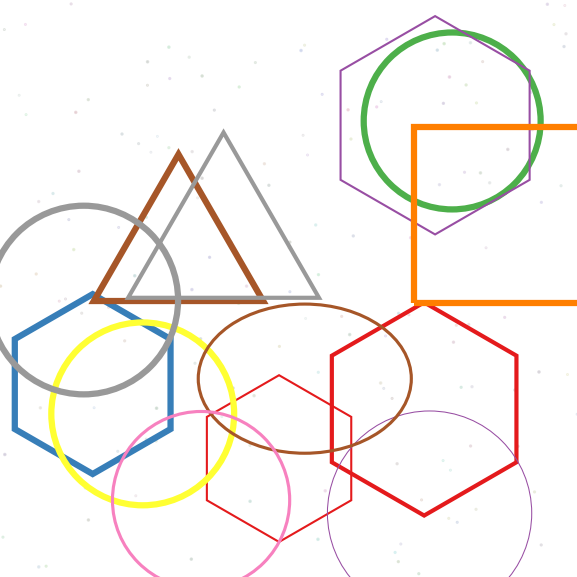[{"shape": "hexagon", "thickness": 2, "radius": 0.92, "center": [0.734, 0.291]}, {"shape": "hexagon", "thickness": 1, "radius": 0.72, "center": [0.483, 0.205]}, {"shape": "hexagon", "thickness": 3, "radius": 0.78, "center": [0.16, 0.334]}, {"shape": "circle", "thickness": 3, "radius": 0.77, "center": [0.783, 0.79]}, {"shape": "hexagon", "thickness": 1, "radius": 0.95, "center": [0.753, 0.782]}, {"shape": "circle", "thickness": 0.5, "radius": 0.88, "center": [0.744, 0.111]}, {"shape": "square", "thickness": 3, "radius": 0.76, "center": [0.87, 0.627]}, {"shape": "circle", "thickness": 3, "radius": 0.79, "center": [0.247, 0.282]}, {"shape": "triangle", "thickness": 3, "radius": 0.85, "center": [0.309, 0.563]}, {"shape": "oval", "thickness": 1.5, "radius": 0.92, "center": [0.528, 0.343]}, {"shape": "circle", "thickness": 1.5, "radius": 0.77, "center": [0.348, 0.133]}, {"shape": "circle", "thickness": 3, "radius": 0.82, "center": [0.145, 0.48]}, {"shape": "triangle", "thickness": 2, "radius": 0.95, "center": [0.387, 0.579]}]